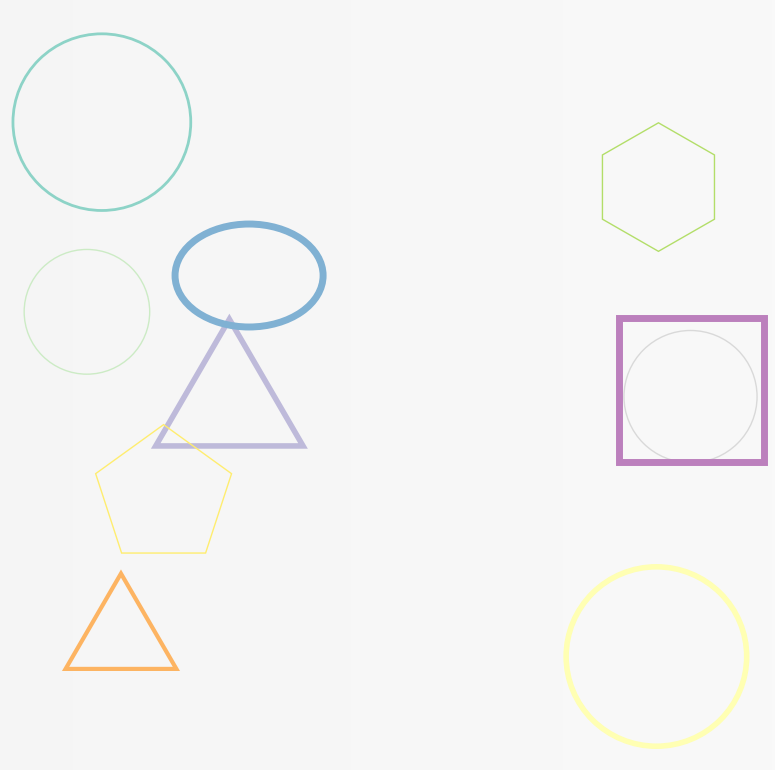[{"shape": "circle", "thickness": 1, "radius": 0.57, "center": [0.131, 0.841]}, {"shape": "circle", "thickness": 2, "radius": 0.58, "center": [0.847, 0.147]}, {"shape": "triangle", "thickness": 2, "radius": 0.55, "center": [0.296, 0.476]}, {"shape": "oval", "thickness": 2.5, "radius": 0.48, "center": [0.321, 0.642]}, {"shape": "triangle", "thickness": 1.5, "radius": 0.41, "center": [0.156, 0.173]}, {"shape": "hexagon", "thickness": 0.5, "radius": 0.42, "center": [0.85, 0.757]}, {"shape": "circle", "thickness": 0.5, "radius": 0.43, "center": [0.891, 0.485]}, {"shape": "square", "thickness": 2.5, "radius": 0.47, "center": [0.892, 0.493]}, {"shape": "circle", "thickness": 0.5, "radius": 0.4, "center": [0.112, 0.595]}, {"shape": "pentagon", "thickness": 0.5, "radius": 0.46, "center": [0.211, 0.356]}]